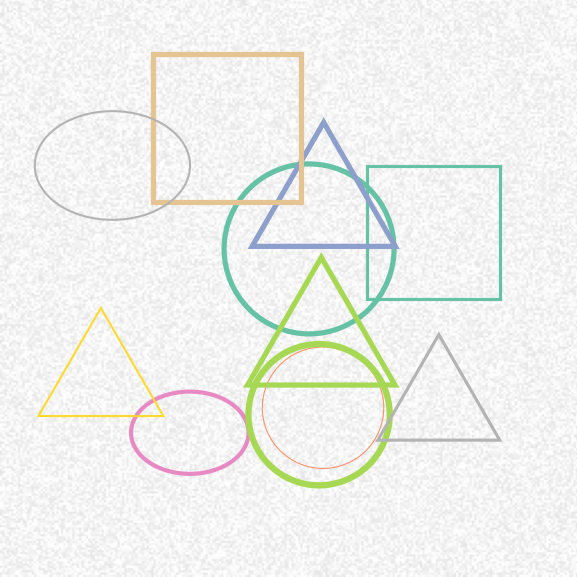[{"shape": "circle", "thickness": 2.5, "radius": 0.74, "center": [0.535, 0.568]}, {"shape": "square", "thickness": 1.5, "radius": 0.58, "center": [0.751, 0.597]}, {"shape": "circle", "thickness": 0.5, "radius": 0.53, "center": [0.559, 0.293]}, {"shape": "triangle", "thickness": 2.5, "radius": 0.72, "center": [0.56, 0.644]}, {"shape": "oval", "thickness": 2, "radius": 0.51, "center": [0.329, 0.25]}, {"shape": "triangle", "thickness": 2.5, "radius": 0.74, "center": [0.556, 0.406]}, {"shape": "circle", "thickness": 3, "radius": 0.61, "center": [0.552, 0.281]}, {"shape": "triangle", "thickness": 1, "radius": 0.62, "center": [0.175, 0.341]}, {"shape": "square", "thickness": 2.5, "radius": 0.64, "center": [0.393, 0.777]}, {"shape": "triangle", "thickness": 1.5, "radius": 0.61, "center": [0.76, 0.298]}, {"shape": "oval", "thickness": 1, "radius": 0.67, "center": [0.195, 0.713]}]